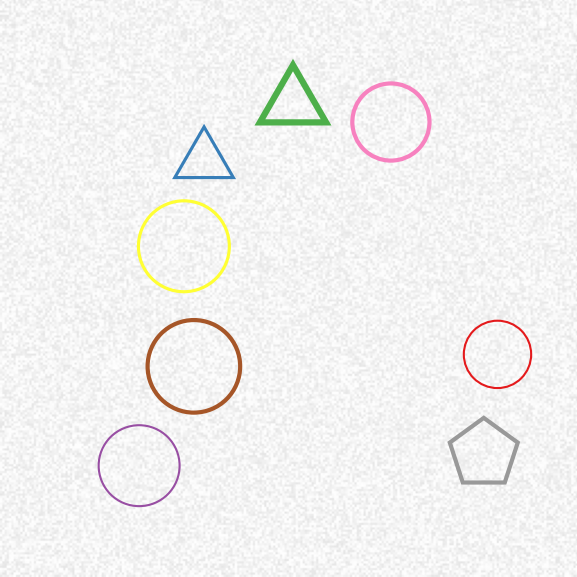[{"shape": "circle", "thickness": 1, "radius": 0.29, "center": [0.861, 0.385]}, {"shape": "triangle", "thickness": 1.5, "radius": 0.29, "center": [0.353, 0.721]}, {"shape": "triangle", "thickness": 3, "radius": 0.33, "center": [0.507, 0.82]}, {"shape": "circle", "thickness": 1, "radius": 0.35, "center": [0.241, 0.193]}, {"shape": "circle", "thickness": 1.5, "radius": 0.39, "center": [0.318, 0.573]}, {"shape": "circle", "thickness": 2, "radius": 0.4, "center": [0.336, 0.365]}, {"shape": "circle", "thickness": 2, "radius": 0.33, "center": [0.677, 0.788]}, {"shape": "pentagon", "thickness": 2, "radius": 0.31, "center": [0.838, 0.214]}]